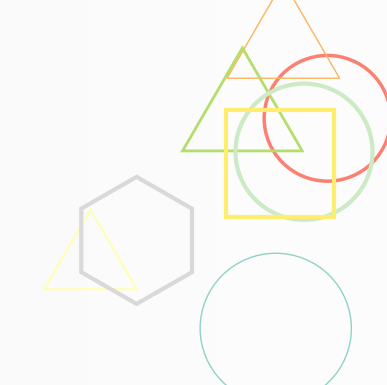[{"shape": "circle", "thickness": 1, "radius": 0.98, "center": [0.712, 0.147]}, {"shape": "triangle", "thickness": 1.5, "radius": 0.69, "center": [0.234, 0.318]}, {"shape": "circle", "thickness": 2.5, "radius": 0.82, "center": [0.845, 0.693]}, {"shape": "triangle", "thickness": 1, "radius": 0.84, "center": [0.731, 0.881]}, {"shape": "triangle", "thickness": 2, "radius": 0.89, "center": [0.626, 0.697]}, {"shape": "hexagon", "thickness": 3, "radius": 0.82, "center": [0.353, 0.376]}, {"shape": "circle", "thickness": 3, "radius": 0.88, "center": [0.784, 0.606]}, {"shape": "square", "thickness": 3, "radius": 0.7, "center": [0.723, 0.576]}]